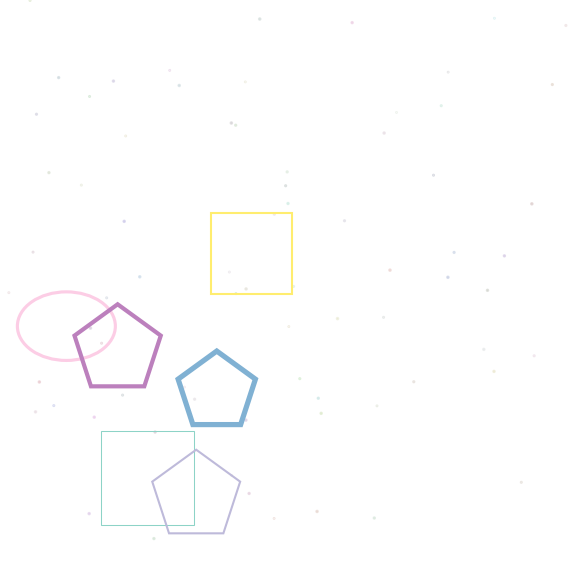[{"shape": "square", "thickness": 0.5, "radius": 0.4, "center": [0.255, 0.171]}, {"shape": "pentagon", "thickness": 1, "radius": 0.4, "center": [0.34, 0.14]}, {"shape": "pentagon", "thickness": 2.5, "radius": 0.35, "center": [0.375, 0.321]}, {"shape": "oval", "thickness": 1.5, "radius": 0.42, "center": [0.115, 0.434]}, {"shape": "pentagon", "thickness": 2, "radius": 0.39, "center": [0.204, 0.394]}, {"shape": "square", "thickness": 1, "radius": 0.35, "center": [0.436, 0.56]}]